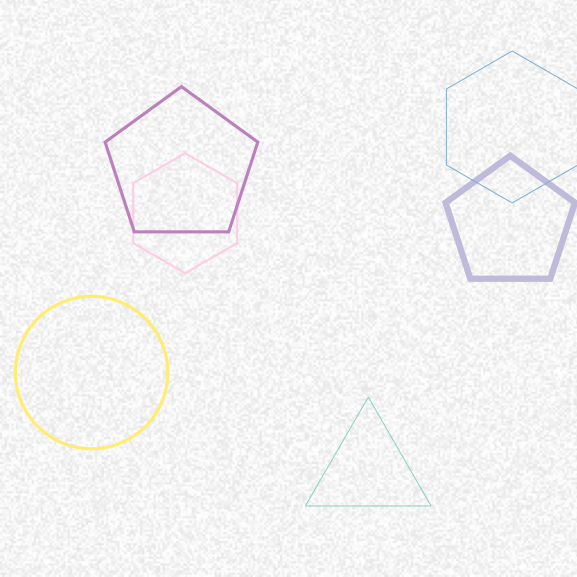[{"shape": "triangle", "thickness": 0.5, "radius": 0.63, "center": [0.638, 0.186]}, {"shape": "pentagon", "thickness": 3, "radius": 0.59, "center": [0.884, 0.612]}, {"shape": "hexagon", "thickness": 0.5, "radius": 0.66, "center": [0.887, 0.779]}, {"shape": "hexagon", "thickness": 1, "radius": 0.52, "center": [0.321, 0.63]}, {"shape": "pentagon", "thickness": 1.5, "radius": 0.7, "center": [0.314, 0.71]}, {"shape": "circle", "thickness": 1.5, "radius": 0.66, "center": [0.159, 0.354]}]